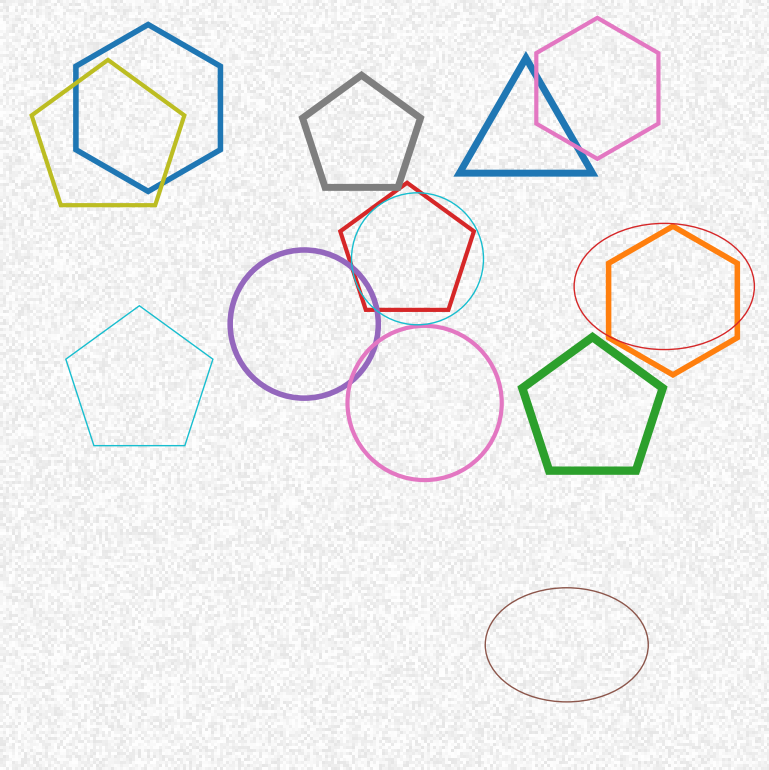[{"shape": "triangle", "thickness": 2.5, "radius": 0.5, "center": [0.683, 0.825]}, {"shape": "hexagon", "thickness": 2, "radius": 0.54, "center": [0.192, 0.86]}, {"shape": "hexagon", "thickness": 2, "radius": 0.48, "center": [0.874, 0.61]}, {"shape": "pentagon", "thickness": 3, "radius": 0.48, "center": [0.77, 0.466]}, {"shape": "oval", "thickness": 0.5, "radius": 0.59, "center": [0.863, 0.628]}, {"shape": "pentagon", "thickness": 1.5, "radius": 0.46, "center": [0.529, 0.671]}, {"shape": "circle", "thickness": 2, "radius": 0.48, "center": [0.395, 0.579]}, {"shape": "oval", "thickness": 0.5, "radius": 0.53, "center": [0.736, 0.163]}, {"shape": "circle", "thickness": 1.5, "radius": 0.5, "center": [0.551, 0.477]}, {"shape": "hexagon", "thickness": 1.5, "radius": 0.46, "center": [0.776, 0.885]}, {"shape": "pentagon", "thickness": 2.5, "radius": 0.4, "center": [0.47, 0.822]}, {"shape": "pentagon", "thickness": 1.5, "radius": 0.52, "center": [0.14, 0.818]}, {"shape": "circle", "thickness": 0.5, "radius": 0.43, "center": [0.542, 0.664]}, {"shape": "pentagon", "thickness": 0.5, "radius": 0.5, "center": [0.181, 0.502]}]